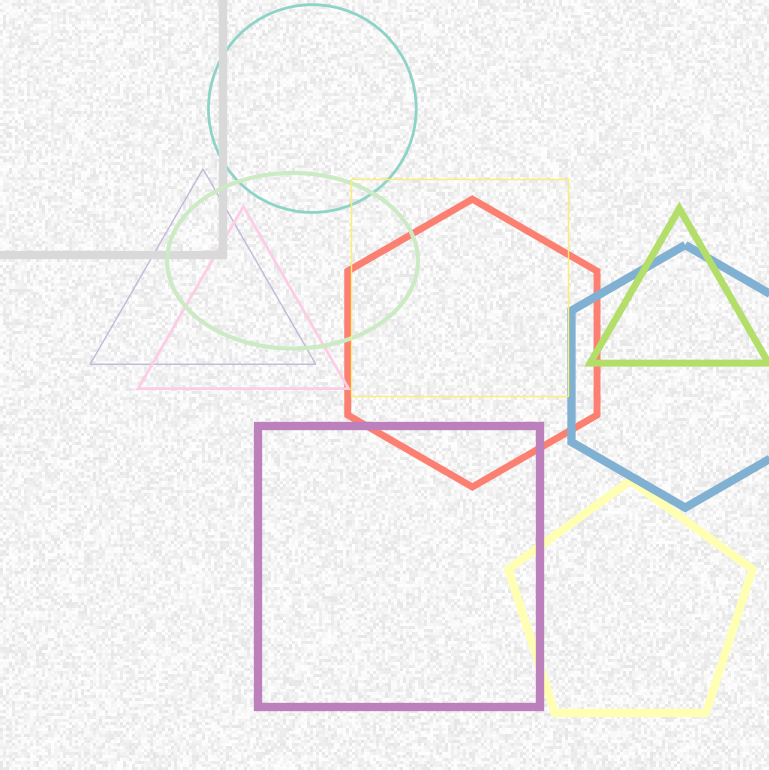[{"shape": "circle", "thickness": 1, "radius": 0.67, "center": [0.406, 0.859]}, {"shape": "pentagon", "thickness": 3, "radius": 0.83, "center": [0.819, 0.209]}, {"shape": "triangle", "thickness": 0.5, "radius": 0.85, "center": [0.264, 0.612]}, {"shape": "hexagon", "thickness": 2.5, "radius": 0.93, "center": [0.613, 0.554]}, {"shape": "hexagon", "thickness": 3, "radius": 0.85, "center": [0.89, 0.511]}, {"shape": "triangle", "thickness": 2.5, "radius": 0.67, "center": [0.882, 0.595]}, {"shape": "triangle", "thickness": 1, "radius": 0.79, "center": [0.316, 0.574]}, {"shape": "square", "thickness": 3, "radius": 0.87, "center": [0.115, 0.844]}, {"shape": "square", "thickness": 3, "radius": 0.91, "center": [0.518, 0.264]}, {"shape": "oval", "thickness": 1.5, "radius": 0.81, "center": [0.38, 0.661]}, {"shape": "square", "thickness": 0.5, "radius": 0.7, "center": [0.597, 0.626]}]